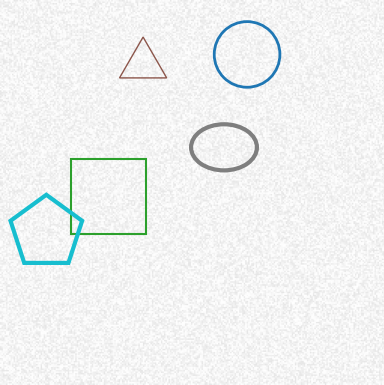[{"shape": "circle", "thickness": 2, "radius": 0.43, "center": [0.642, 0.859]}, {"shape": "square", "thickness": 1.5, "radius": 0.49, "center": [0.282, 0.49]}, {"shape": "triangle", "thickness": 1, "radius": 0.35, "center": [0.372, 0.833]}, {"shape": "oval", "thickness": 3, "radius": 0.43, "center": [0.582, 0.617]}, {"shape": "pentagon", "thickness": 3, "radius": 0.49, "center": [0.12, 0.396]}]